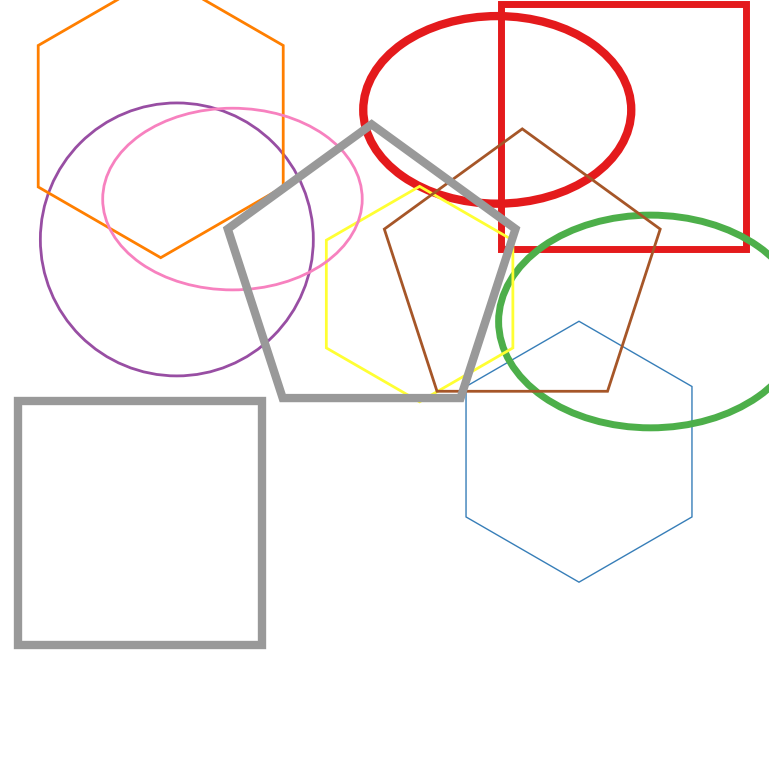[{"shape": "square", "thickness": 2.5, "radius": 0.8, "center": [0.81, 0.836]}, {"shape": "oval", "thickness": 3, "radius": 0.87, "center": [0.646, 0.857]}, {"shape": "hexagon", "thickness": 0.5, "radius": 0.85, "center": [0.752, 0.413]}, {"shape": "oval", "thickness": 2.5, "radius": 0.99, "center": [0.845, 0.582]}, {"shape": "circle", "thickness": 1, "radius": 0.89, "center": [0.23, 0.689]}, {"shape": "hexagon", "thickness": 1, "radius": 0.92, "center": [0.209, 0.849]}, {"shape": "hexagon", "thickness": 1, "radius": 0.7, "center": [0.545, 0.618]}, {"shape": "pentagon", "thickness": 1, "radius": 0.94, "center": [0.678, 0.644]}, {"shape": "oval", "thickness": 1, "radius": 0.84, "center": [0.302, 0.741]}, {"shape": "pentagon", "thickness": 3, "radius": 0.98, "center": [0.483, 0.642]}, {"shape": "square", "thickness": 3, "radius": 0.79, "center": [0.182, 0.321]}]